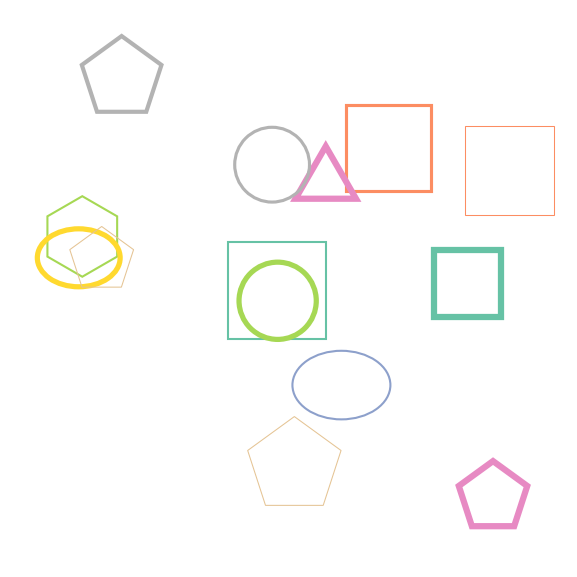[{"shape": "square", "thickness": 1, "radius": 0.42, "center": [0.479, 0.496]}, {"shape": "square", "thickness": 3, "radius": 0.29, "center": [0.809, 0.509]}, {"shape": "square", "thickness": 0.5, "radius": 0.38, "center": [0.882, 0.704]}, {"shape": "square", "thickness": 1.5, "radius": 0.37, "center": [0.673, 0.742]}, {"shape": "oval", "thickness": 1, "radius": 0.42, "center": [0.591, 0.332]}, {"shape": "triangle", "thickness": 3, "radius": 0.3, "center": [0.564, 0.685]}, {"shape": "pentagon", "thickness": 3, "radius": 0.31, "center": [0.854, 0.138]}, {"shape": "circle", "thickness": 2.5, "radius": 0.33, "center": [0.481, 0.478]}, {"shape": "hexagon", "thickness": 1, "radius": 0.35, "center": [0.142, 0.59]}, {"shape": "oval", "thickness": 2.5, "radius": 0.36, "center": [0.136, 0.553]}, {"shape": "pentagon", "thickness": 0.5, "radius": 0.42, "center": [0.51, 0.193]}, {"shape": "pentagon", "thickness": 0.5, "radius": 0.29, "center": [0.176, 0.549]}, {"shape": "pentagon", "thickness": 2, "radius": 0.36, "center": [0.211, 0.864]}, {"shape": "circle", "thickness": 1.5, "radius": 0.32, "center": [0.471, 0.714]}]